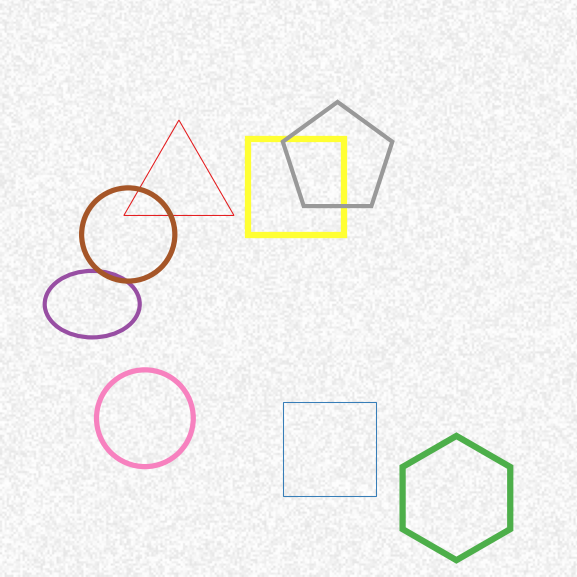[{"shape": "triangle", "thickness": 0.5, "radius": 0.55, "center": [0.31, 0.681]}, {"shape": "square", "thickness": 0.5, "radius": 0.41, "center": [0.571, 0.221]}, {"shape": "hexagon", "thickness": 3, "radius": 0.54, "center": [0.79, 0.137]}, {"shape": "oval", "thickness": 2, "radius": 0.41, "center": [0.16, 0.472]}, {"shape": "square", "thickness": 3, "radius": 0.41, "center": [0.513, 0.676]}, {"shape": "circle", "thickness": 2.5, "radius": 0.4, "center": [0.222, 0.593]}, {"shape": "circle", "thickness": 2.5, "radius": 0.42, "center": [0.251, 0.275]}, {"shape": "pentagon", "thickness": 2, "radius": 0.5, "center": [0.585, 0.723]}]